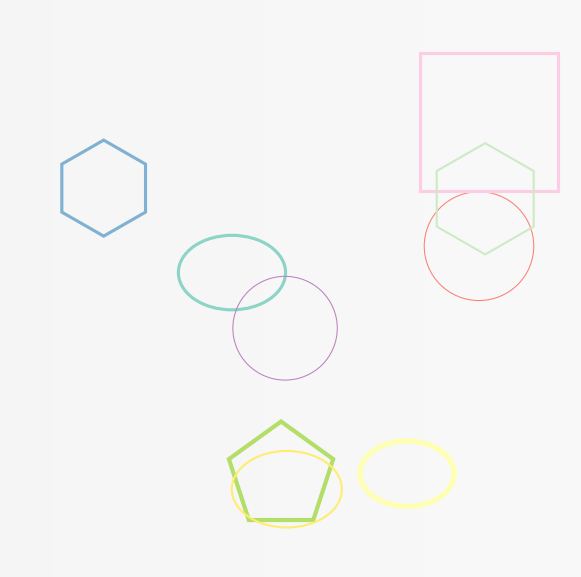[{"shape": "oval", "thickness": 1.5, "radius": 0.46, "center": [0.399, 0.527]}, {"shape": "oval", "thickness": 2.5, "radius": 0.4, "center": [0.7, 0.179]}, {"shape": "circle", "thickness": 0.5, "radius": 0.47, "center": [0.824, 0.573]}, {"shape": "hexagon", "thickness": 1.5, "radius": 0.42, "center": [0.178, 0.673]}, {"shape": "pentagon", "thickness": 2, "radius": 0.47, "center": [0.484, 0.175]}, {"shape": "square", "thickness": 1.5, "radius": 0.59, "center": [0.842, 0.788]}, {"shape": "circle", "thickness": 0.5, "radius": 0.45, "center": [0.49, 0.431]}, {"shape": "hexagon", "thickness": 1, "radius": 0.48, "center": [0.835, 0.655]}, {"shape": "oval", "thickness": 1, "radius": 0.47, "center": [0.493, 0.152]}]